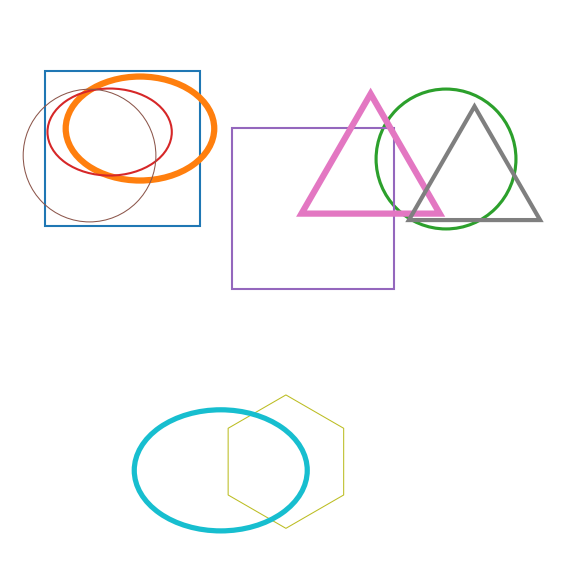[{"shape": "square", "thickness": 1, "radius": 0.67, "center": [0.212, 0.742]}, {"shape": "oval", "thickness": 3, "radius": 0.64, "center": [0.242, 0.777]}, {"shape": "circle", "thickness": 1.5, "radius": 0.61, "center": [0.772, 0.724]}, {"shape": "oval", "thickness": 1, "radius": 0.54, "center": [0.19, 0.77]}, {"shape": "square", "thickness": 1, "radius": 0.7, "center": [0.542, 0.638]}, {"shape": "circle", "thickness": 0.5, "radius": 0.57, "center": [0.155, 0.73]}, {"shape": "triangle", "thickness": 3, "radius": 0.69, "center": [0.642, 0.698]}, {"shape": "triangle", "thickness": 2, "radius": 0.66, "center": [0.822, 0.684]}, {"shape": "hexagon", "thickness": 0.5, "radius": 0.58, "center": [0.495, 0.2]}, {"shape": "oval", "thickness": 2.5, "radius": 0.75, "center": [0.382, 0.185]}]